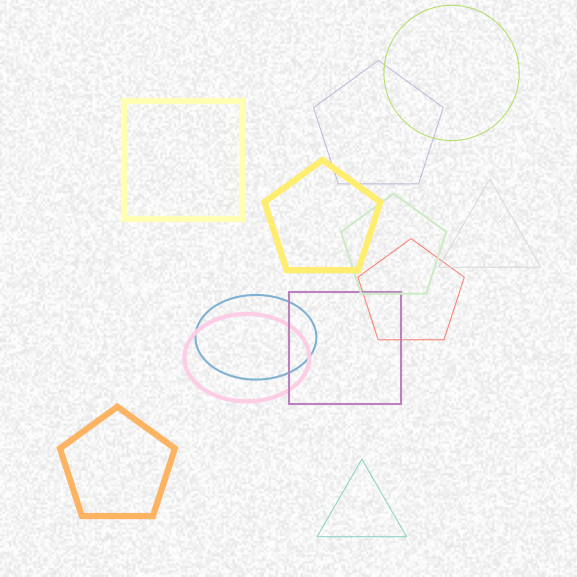[{"shape": "triangle", "thickness": 0.5, "radius": 0.45, "center": [0.627, 0.115]}, {"shape": "square", "thickness": 3, "radius": 0.51, "center": [0.317, 0.722]}, {"shape": "pentagon", "thickness": 0.5, "radius": 0.59, "center": [0.655, 0.776]}, {"shape": "pentagon", "thickness": 0.5, "radius": 0.48, "center": [0.712, 0.489]}, {"shape": "oval", "thickness": 1, "radius": 0.52, "center": [0.443, 0.415]}, {"shape": "pentagon", "thickness": 3, "radius": 0.52, "center": [0.203, 0.19]}, {"shape": "circle", "thickness": 0.5, "radius": 0.59, "center": [0.782, 0.873]}, {"shape": "oval", "thickness": 2, "radius": 0.54, "center": [0.427, 0.38]}, {"shape": "triangle", "thickness": 0.5, "radius": 0.51, "center": [0.848, 0.587]}, {"shape": "square", "thickness": 1, "radius": 0.48, "center": [0.598, 0.397]}, {"shape": "pentagon", "thickness": 1, "radius": 0.48, "center": [0.682, 0.568]}, {"shape": "pentagon", "thickness": 3, "radius": 0.53, "center": [0.558, 0.617]}]